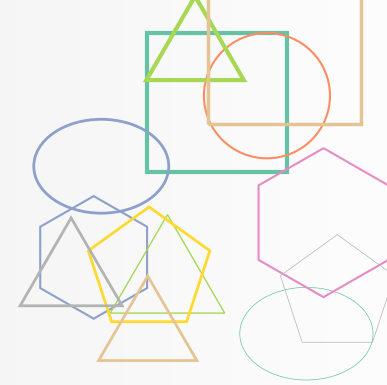[{"shape": "square", "thickness": 3, "radius": 0.91, "center": [0.559, 0.734]}, {"shape": "oval", "thickness": 0.5, "radius": 0.86, "center": [0.791, 0.133]}, {"shape": "circle", "thickness": 1.5, "radius": 0.81, "center": [0.689, 0.751]}, {"shape": "hexagon", "thickness": 1.5, "radius": 0.8, "center": [0.242, 0.331]}, {"shape": "oval", "thickness": 2, "radius": 0.87, "center": [0.261, 0.568]}, {"shape": "hexagon", "thickness": 1.5, "radius": 0.97, "center": [0.835, 0.422]}, {"shape": "triangle", "thickness": 3, "radius": 0.73, "center": [0.503, 0.865]}, {"shape": "triangle", "thickness": 1, "radius": 0.85, "center": [0.432, 0.272]}, {"shape": "pentagon", "thickness": 2, "radius": 0.82, "center": [0.385, 0.298]}, {"shape": "triangle", "thickness": 2, "radius": 0.73, "center": [0.381, 0.137]}, {"shape": "square", "thickness": 2.5, "radius": 0.98, "center": [0.734, 0.874]}, {"shape": "pentagon", "thickness": 0.5, "radius": 0.77, "center": [0.871, 0.236]}, {"shape": "triangle", "thickness": 2, "radius": 0.76, "center": [0.184, 0.282]}]